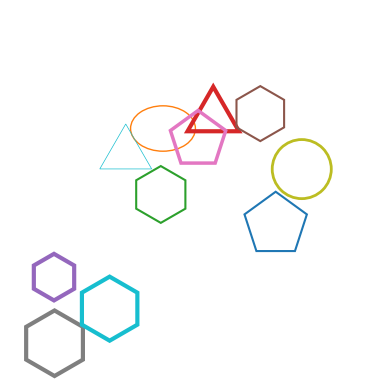[{"shape": "pentagon", "thickness": 1.5, "radius": 0.43, "center": [0.716, 0.417]}, {"shape": "oval", "thickness": 1, "radius": 0.42, "center": [0.423, 0.666]}, {"shape": "hexagon", "thickness": 1.5, "radius": 0.37, "center": [0.418, 0.495]}, {"shape": "triangle", "thickness": 3, "radius": 0.39, "center": [0.554, 0.698]}, {"shape": "hexagon", "thickness": 3, "radius": 0.3, "center": [0.14, 0.28]}, {"shape": "hexagon", "thickness": 1.5, "radius": 0.36, "center": [0.676, 0.705]}, {"shape": "pentagon", "thickness": 2.5, "radius": 0.38, "center": [0.514, 0.638]}, {"shape": "hexagon", "thickness": 3, "radius": 0.43, "center": [0.142, 0.108]}, {"shape": "circle", "thickness": 2, "radius": 0.38, "center": [0.784, 0.561]}, {"shape": "hexagon", "thickness": 3, "radius": 0.42, "center": [0.285, 0.198]}, {"shape": "triangle", "thickness": 0.5, "radius": 0.39, "center": [0.327, 0.6]}]